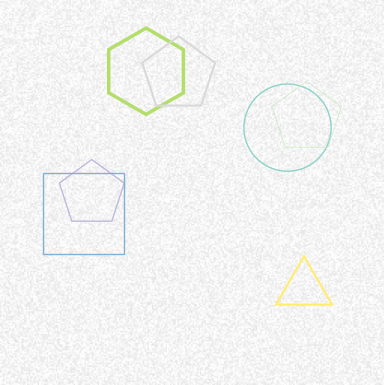[{"shape": "circle", "thickness": 1, "radius": 0.57, "center": [0.747, 0.668]}, {"shape": "pentagon", "thickness": 1, "radius": 0.44, "center": [0.238, 0.497]}, {"shape": "square", "thickness": 1, "radius": 0.53, "center": [0.216, 0.446]}, {"shape": "hexagon", "thickness": 2.5, "radius": 0.56, "center": [0.379, 0.815]}, {"shape": "pentagon", "thickness": 1.5, "radius": 0.5, "center": [0.464, 0.806]}, {"shape": "pentagon", "thickness": 0.5, "radius": 0.47, "center": [0.797, 0.694]}, {"shape": "triangle", "thickness": 1.5, "radius": 0.42, "center": [0.79, 0.251]}]